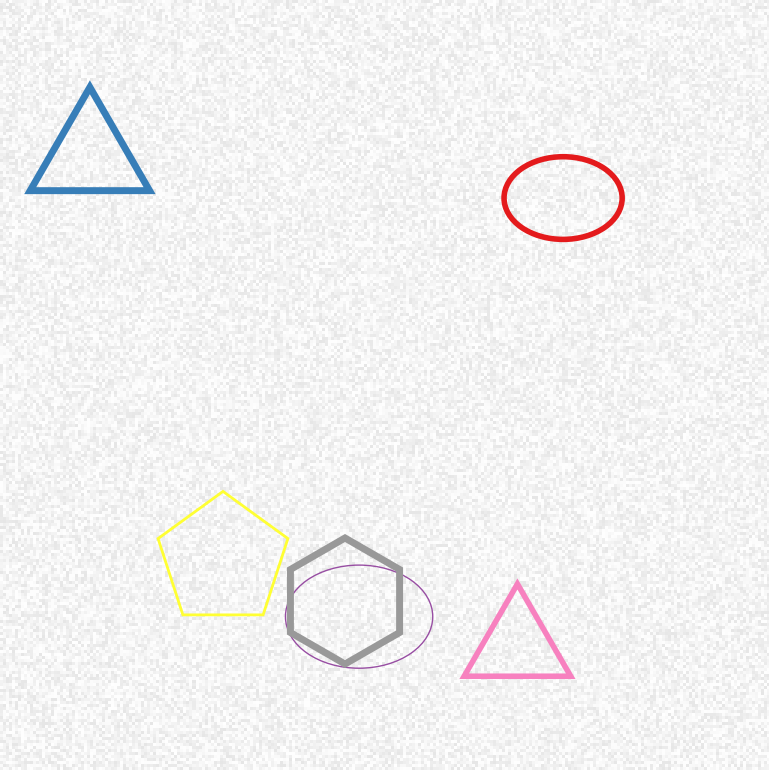[{"shape": "oval", "thickness": 2, "radius": 0.38, "center": [0.731, 0.743]}, {"shape": "triangle", "thickness": 2.5, "radius": 0.45, "center": [0.117, 0.797]}, {"shape": "oval", "thickness": 0.5, "radius": 0.48, "center": [0.466, 0.199]}, {"shape": "pentagon", "thickness": 1, "radius": 0.44, "center": [0.29, 0.273]}, {"shape": "triangle", "thickness": 2, "radius": 0.4, "center": [0.672, 0.162]}, {"shape": "hexagon", "thickness": 2.5, "radius": 0.41, "center": [0.448, 0.219]}]